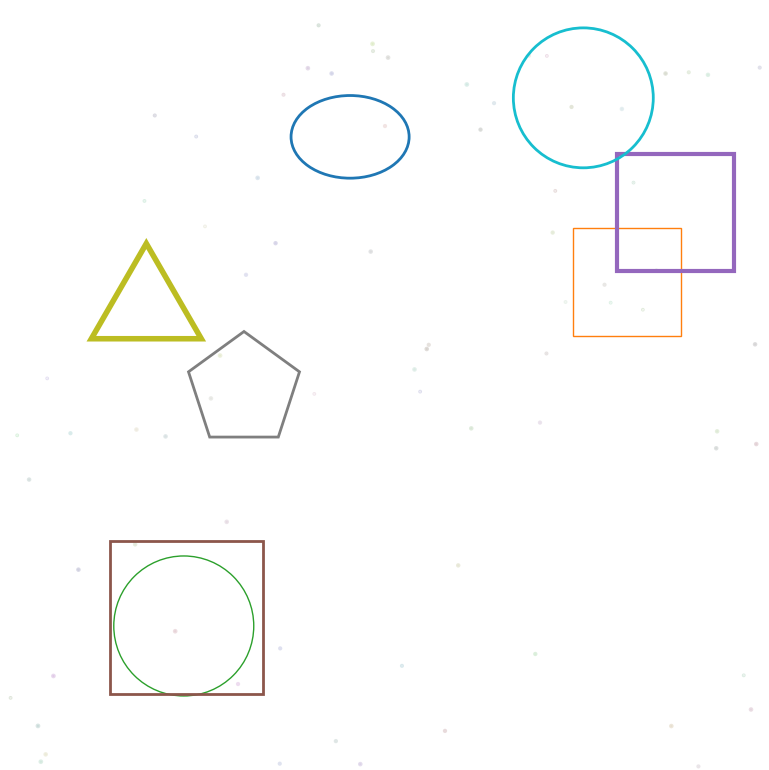[{"shape": "oval", "thickness": 1, "radius": 0.38, "center": [0.455, 0.822]}, {"shape": "square", "thickness": 0.5, "radius": 0.35, "center": [0.814, 0.634]}, {"shape": "circle", "thickness": 0.5, "radius": 0.45, "center": [0.239, 0.187]}, {"shape": "square", "thickness": 1.5, "radius": 0.38, "center": [0.877, 0.724]}, {"shape": "square", "thickness": 1, "radius": 0.5, "center": [0.242, 0.198]}, {"shape": "pentagon", "thickness": 1, "radius": 0.38, "center": [0.317, 0.494]}, {"shape": "triangle", "thickness": 2, "radius": 0.41, "center": [0.19, 0.601]}, {"shape": "circle", "thickness": 1, "radius": 0.45, "center": [0.758, 0.873]}]